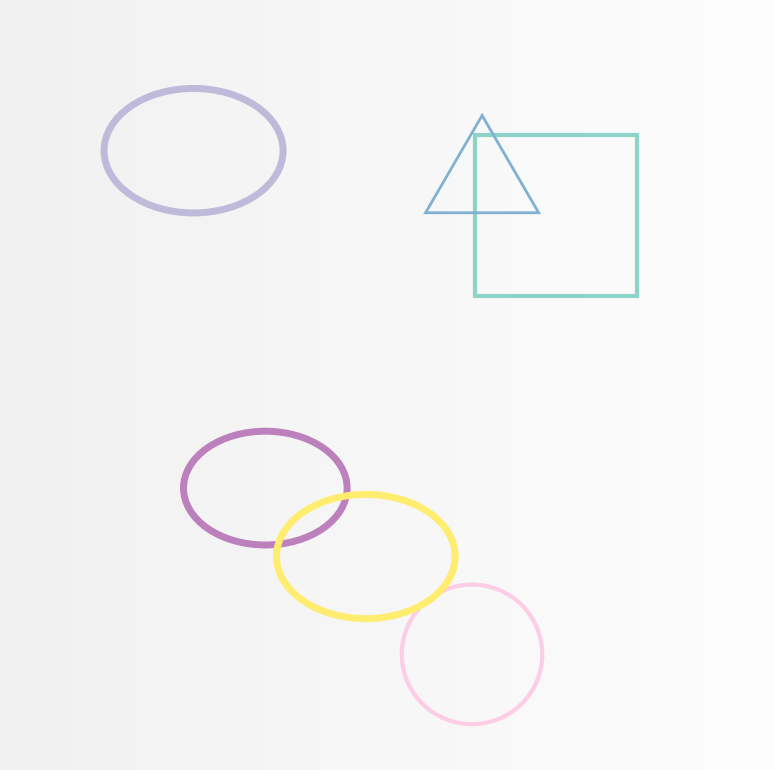[{"shape": "square", "thickness": 1.5, "radius": 0.52, "center": [0.717, 0.721]}, {"shape": "oval", "thickness": 2.5, "radius": 0.58, "center": [0.25, 0.804]}, {"shape": "triangle", "thickness": 1, "radius": 0.42, "center": [0.622, 0.766]}, {"shape": "circle", "thickness": 1.5, "radius": 0.45, "center": [0.609, 0.15]}, {"shape": "oval", "thickness": 2.5, "radius": 0.53, "center": [0.342, 0.366]}, {"shape": "oval", "thickness": 2.5, "radius": 0.58, "center": [0.472, 0.277]}]